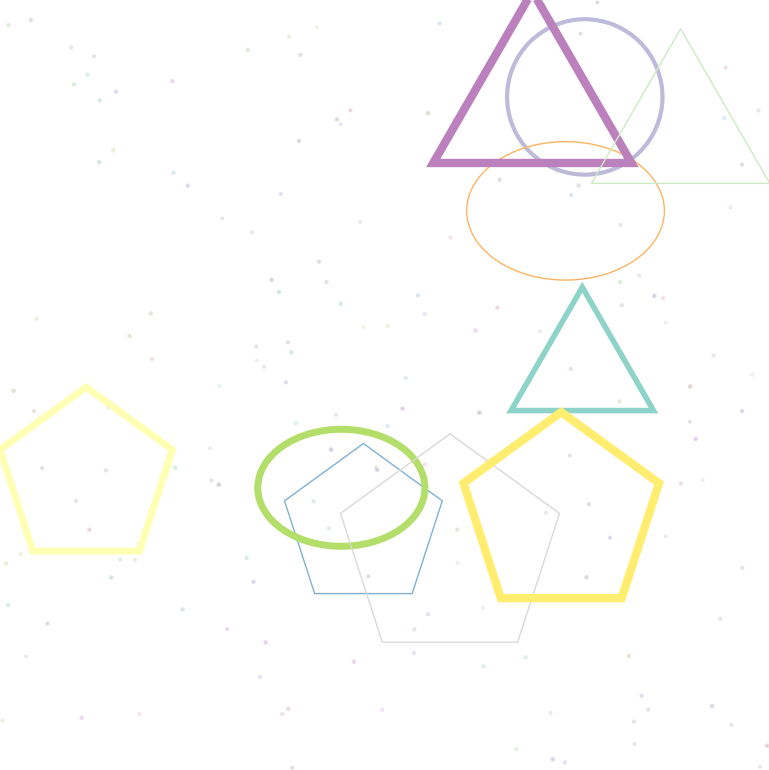[{"shape": "triangle", "thickness": 2, "radius": 0.53, "center": [0.756, 0.52]}, {"shape": "pentagon", "thickness": 2.5, "radius": 0.59, "center": [0.112, 0.38]}, {"shape": "circle", "thickness": 1.5, "radius": 0.5, "center": [0.759, 0.874]}, {"shape": "pentagon", "thickness": 0.5, "radius": 0.54, "center": [0.472, 0.316]}, {"shape": "oval", "thickness": 0.5, "radius": 0.64, "center": [0.734, 0.726]}, {"shape": "oval", "thickness": 2.5, "radius": 0.54, "center": [0.443, 0.367]}, {"shape": "pentagon", "thickness": 0.5, "radius": 0.75, "center": [0.584, 0.287]}, {"shape": "triangle", "thickness": 3, "radius": 0.74, "center": [0.691, 0.863]}, {"shape": "triangle", "thickness": 0.5, "radius": 0.67, "center": [0.884, 0.829]}, {"shape": "pentagon", "thickness": 3, "radius": 0.67, "center": [0.729, 0.331]}]